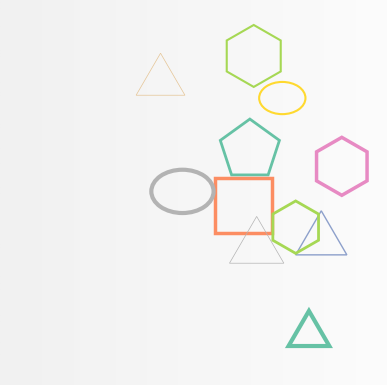[{"shape": "triangle", "thickness": 3, "radius": 0.3, "center": [0.797, 0.132]}, {"shape": "pentagon", "thickness": 2, "radius": 0.4, "center": [0.645, 0.611]}, {"shape": "square", "thickness": 2.5, "radius": 0.36, "center": [0.628, 0.466]}, {"shape": "triangle", "thickness": 1, "radius": 0.38, "center": [0.829, 0.376]}, {"shape": "hexagon", "thickness": 2.5, "radius": 0.38, "center": [0.882, 0.568]}, {"shape": "hexagon", "thickness": 1.5, "radius": 0.4, "center": [0.655, 0.855]}, {"shape": "hexagon", "thickness": 2, "radius": 0.34, "center": [0.763, 0.41]}, {"shape": "oval", "thickness": 1.5, "radius": 0.3, "center": [0.729, 0.745]}, {"shape": "triangle", "thickness": 0.5, "radius": 0.36, "center": [0.414, 0.789]}, {"shape": "triangle", "thickness": 0.5, "radius": 0.41, "center": [0.662, 0.357]}, {"shape": "oval", "thickness": 3, "radius": 0.4, "center": [0.471, 0.503]}]